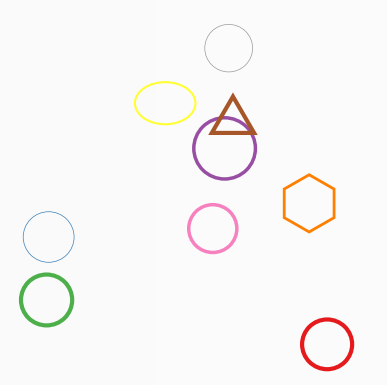[{"shape": "circle", "thickness": 3, "radius": 0.32, "center": [0.844, 0.106]}, {"shape": "circle", "thickness": 0.5, "radius": 0.33, "center": [0.126, 0.384]}, {"shape": "circle", "thickness": 3, "radius": 0.33, "center": [0.12, 0.221]}, {"shape": "circle", "thickness": 2.5, "radius": 0.4, "center": [0.58, 0.615]}, {"shape": "hexagon", "thickness": 2, "radius": 0.37, "center": [0.798, 0.472]}, {"shape": "oval", "thickness": 1.5, "radius": 0.39, "center": [0.426, 0.732]}, {"shape": "triangle", "thickness": 3, "radius": 0.31, "center": [0.601, 0.686]}, {"shape": "circle", "thickness": 2.5, "radius": 0.31, "center": [0.549, 0.406]}, {"shape": "circle", "thickness": 0.5, "radius": 0.31, "center": [0.59, 0.875]}]